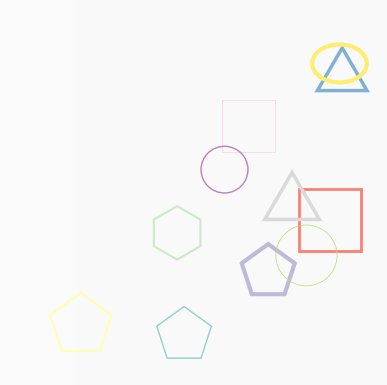[{"shape": "pentagon", "thickness": 1, "radius": 0.37, "center": [0.475, 0.13]}, {"shape": "pentagon", "thickness": 1.5, "radius": 0.42, "center": [0.208, 0.156]}, {"shape": "pentagon", "thickness": 3, "radius": 0.36, "center": [0.692, 0.294]}, {"shape": "square", "thickness": 2, "radius": 0.4, "center": [0.851, 0.428]}, {"shape": "triangle", "thickness": 2.5, "radius": 0.37, "center": [0.883, 0.802]}, {"shape": "circle", "thickness": 0.5, "radius": 0.39, "center": [0.791, 0.337]}, {"shape": "square", "thickness": 0.5, "radius": 0.34, "center": [0.641, 0.673]}, {"shape": "triangle", "thickness": 2.5, "radius": 0.41, "center": [0.754, 0.471]}, {"shape": "circle", "thickness": 1, "radius": 0.3, "center": [0.579, 0.559]}, {"shape": "hexagon", "thickness": 1.5, "radius": 0.35, "center": [0.457, 0.395]}, {"shape": "oval", "thickness": 3, "radius": 0.35, "center": [0.876, 0.835]}]